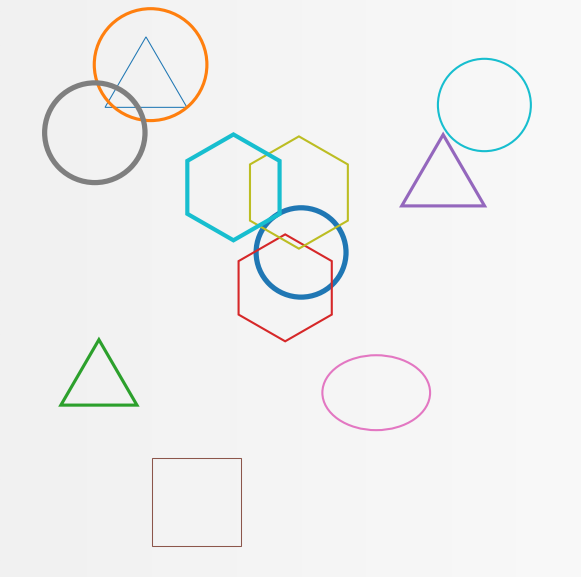[{"shape": "circle", "thickness": 2.5, "radius": 0.39, "center": [0.518, 0.562]}, {"shape": "triangle", "thickness": 0.5, "radius": 0.41, "center": [0.251, 0.854]}, {"shape": "circle", "thickness": 1.5, "radius": 0.48, "center": [0.259, 0.887]}, {"shape": "triangle", "thickness": 1.5, "radius": 0.38, "center": [0.17, 0.335]}, {"shape": "hexagon", "thickness": 1, "radius": 0.46, "center": [0.491, 0.501]}, {"shape": "triangle", "thickness": 1.5, "radius": 0.41, "center": [0.762, 0.684]}, {"shape": "square", "thickness": 0.5, "radius": 0.38, "center": [0.338, 0.13]}, {"shape": "oval", "thickness": 1, "radius": 0.46, "center": [0.647, 0.319]}, {"shape": "circle", "thickness": 2.5, "radius": 0.43, "center": [0.163, 0.769]}, {"shape": "hexagon", "thickness": 1, "radius": 0.49, "center": [0.514, 0.666]}, {"shape": "hexagon", "thickness": 2, "radius": 0.46, "center": [0.402, 0.675]}, {"shape": "circle", "thickness": 1, "radius": 0.4, "center": [0.833, 0.817]}]